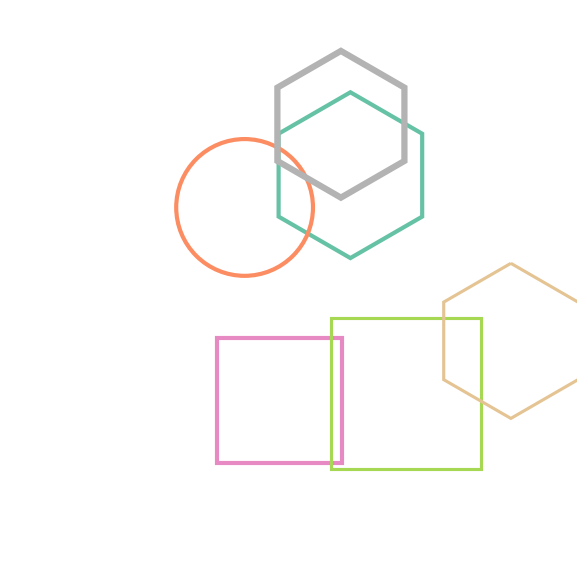[{"shape": "hexagon", "thickness": 2, "radius": 0.72, "center": [0.607, 0.696]}, {"shape": "circle", "thickness": 2, "radius": 0.59, "center": [0.424, 0.64]}, {"shape": "square", "thickness": 2, "radius": 0.54, "center": [0.484, 0.305]}, {"shape": "square", "thickness": 1.5, "radius": 0.65, "center": [0.703, 0.318]}, {"shape": "hexagon", "thickness": 1.5, "radius": 0.67, "center": [0.885, 0.409]}, {"shape": "hexagon", "thickness": 3, "radius": 0.64, "center": [0.59, 0.784]}]